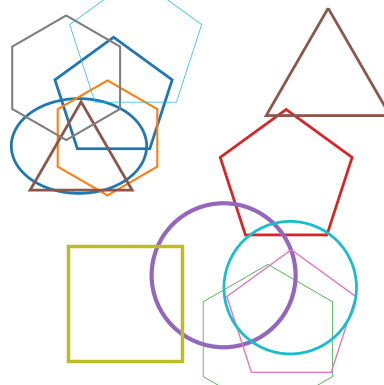[{"shape": "oval", "thickness": 2, "radius": 0.88, "center": [0.205, 0.621]}, {"shape": "pentagon", "thickness": 2, "radius": 0.8, "center": [0.295, 0.743]}, {"shape": "hexagon", "thickness": 1.5, "radius": 0.75, "center": [0.279, 0.642]}, {"shape": "hexagon", "thickness": 0.5, "radius": 0.97, "center": [0.696, 0.119]}, {"shape": "pentagon", "thickness": 2, "radius": 0.9, "center": [0.743, 0.536]}, {"shape": "circle", "thickness": 3, "radius": 0.94, "center": [0.581, 0.285]}, {"shape": "triangle", "thickness": 2, "radius": 0.76, "center": [0.211, 0.583]}, {"shape": "triangle", "thickness": 2, "radius": 0.93, "center": [0.852, 0.793]}, {"shape": "pentagon", "thickness": 1, "radius": 0.88, "center": [0.757, 0.175]}, {"shape": "hexagon", "thickness": 1.5, "radius": 0.81, "center": [0.172, 0.798]}, {"shape": "square", "thickness": 2.5, "radius": 0.74, "center": [0.325, 0.212]}, {"shape": "circle", "thickness": 2, "radius": 0.86, "center": [0.754, 0.253]}, {"shape": "pentagon", "thickness": 0.5, "radius": 0.9, "center": [0.352, 0.88]}]